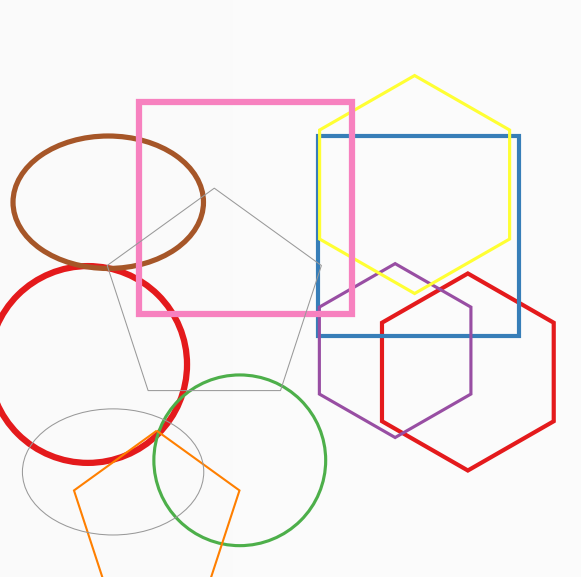[{"shape": "hexagon", "thickness": 2, "radius": 0.85, "center": [0.805, 0.355]}, {"shape": "circle", "thickness": 3, "radius": 0.85, "center": [0.151, 0.368]}, {"shape": "square", "thickness": 2, "radius": 0.86, "center": [0.72, 0.59]}, {"shape": "circle", "thickness": 1.5, "radius": 0.74, "center": [0.413, 0.202]}, {"shape": "hexagon", "thickness": 1.5, "radius": 0.75, "center": [0.68, 0.392]}, {"shape": "pentagon", "thickness": 1, "radius": 0.75, "center": [0.27, 0.104]}, {"shape": "hexagon", "thickness": 1.5, "radius": 0.94, "center": [0.713, 0.68]}, {"shape": "oval", "thickness": 2.5, "radius": 0.82, "center": [0.186, 0.649]}, {"shape": "square", "thickness": 3, "radius": 0.92, "center": [0.423, 0.64]}, {"shape": "oval", "thickness": 0.5, "radius": 0.78, "center": [0.195, 0.182]}, {"shape": "pentagon", "thickness": 0.5, "radius": 0.97, "center": [0.369, 0.48]}]